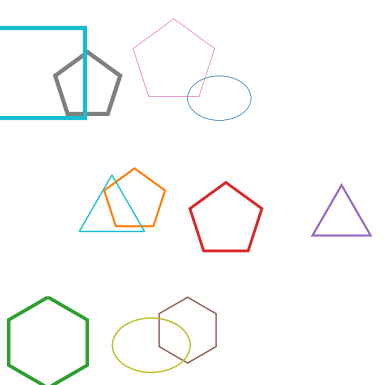[{"shape": "oval", "thickness": 0.5, "radius": 0.41, "center": [0.57, 0.745]}, {"shape": "pentagon", "thickness": 1.5, "radius": 0.42, "center": [0.35, 0.48]}, {"shape": "hexagon", "thickness": 2.5, "radius": 0.59, "center": [0.125, 0.11]}, {"shape": "pentagon", "thickness": 2, "radius": 0.49, "center": [0.587, 0.428]}, {"shape": "triangle", "thickness": 1.5, "radius": 0.44, "center": [0.887, 0.432]}, {"shape": "hexagon", "thickness": 1, "radius": 0.43, "center": [0.487, 0.142]}, {"shape": "pentagon", "thickness": 0.5, "radius": 0.56, "center": [0.452, 0.84]}, {"shape": "pentagon", "thickness": 3, "radius": 0.44, "center": [0.228, 0.776]}, {"shape": "oval", "thickness": 1, "radius": 0.51, "center": [0.393, 0.103]}, {"shape": "square", "thickness": 3, "radius": 0.59, "center": [0.103, 0.81]}, {"shape": "triangle", "thickness": 1, "radius": 0.49, "center": [0.291, 0.448]}]